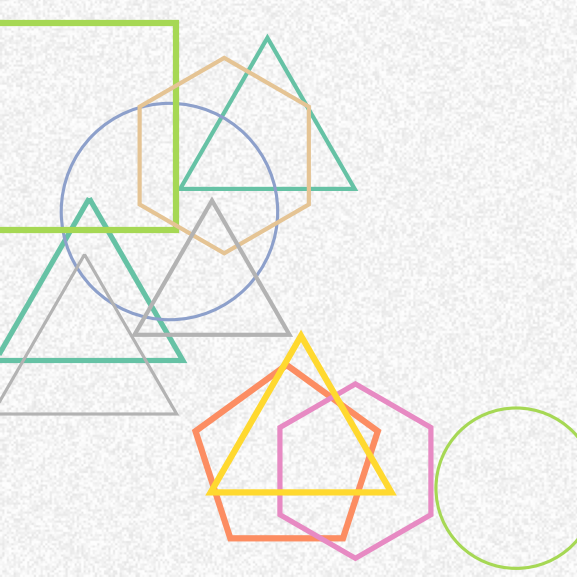[{"shape": "triangle", "thickness": 2, "radius": 0.87, "center": [0.463, 0.759]}, {"shape": "triangle", "thickness": 2.5, "radius": 0.94, "center": [0.155, 0.469]}, {"shape": "pentagon", "thickness": 3, "radius": 0.83, "center": [0.496, 0.201]}, {"shape": "circle", "thickness": 1.5, "radius": 0.94, "center": [0.293, 0.633]}, {"shape": "hexagon", "thickness": 2.5, "radius": 0.75, "center": [0.615, 0.183]}, {"shape": "square", "thickness": 3, "radius": 0.9, "center": [0.125, 0.78]}, {"shape": "circle", "thickness": 1.5, "radius": 0.69, "center": [0.894, 0.154]}, {"shape": "triangle", "thickness": 3, "radius": 0.9, "center": [0.521, 0.237]}, {"shape": "hexagon", "thickness": 2, "radius": 0.85, "center": [0.388, 0.73]}, {"shape": "triangle", "thickness": 2, "radius": 0.77, "center": [0.367, 0.497]}, {"shape": "triangle", "thickness": 1.5, "radius": 0.92, "center": [0.146, 0.374]}]